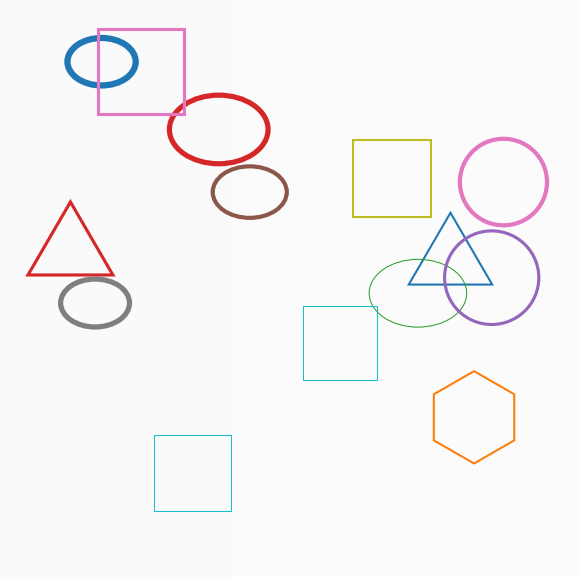[{"shape": "oval", "thickness": 3, "radius": 0.29, "center": [0.175, 0.892]}, {"shape": "triangle", "thickness": 1, "radius": 0.41, "center": [0.775, 0.548]}, {"shape": "hexagon", "thickness": 1, "radius": 0.4, "center": [0.816, 0.277]}, {"shape": "oval", "thickness": 0.5, "radius": 0.42, "center": [0.719, 0.491]}, {"shape": "triangle", "thickness": 1.5, "radius": 0.42, "center": [0.121, 0.565]}, {"shape": "oval", "thickness": 2.5, "radius": 0.42, "center": [0.376, 0.775]}, {"shape": "circle", "thickness": 1.5, "radius": 0.41, "center": [0.846, 0.518]}, {"shape": "oval", "thickness": 2, "radius": 0.32, "center": [0.43, 0.667]}, {"shape": "circle", "thickness": 2, "radius": 0.37, "center": [0.866, 0.684]}, {"shape": "square", "thickness": 1.5, "radius": 0.37, "center": [0.243, 0.876]}, {"shape": "oval", "thickness": 2.5, "radius": 0.3, "center": [0.164, 0.474]}, {"shape": "square", "thickness": 1, "radius": 0.34, "center": [0.675, 0.69]}, {"shape": "square", "thickness": 0.5, "radius": 0.32, "center": [0.585, 0.406]}, {"shape": "square", "thickness": 0.5, "radius": 0.33, "center": [0.332, 0.181]}]